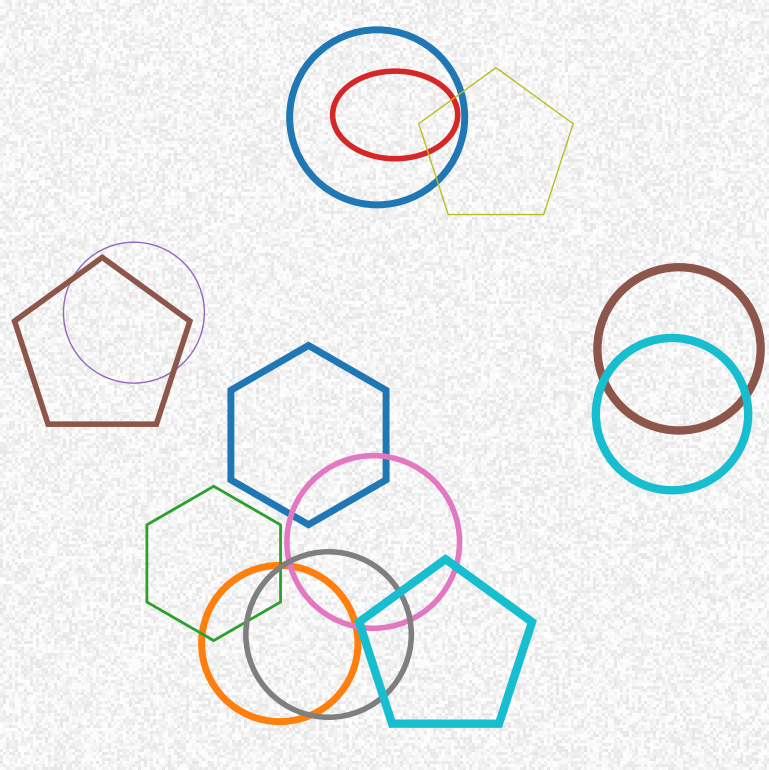[{"shape": "circle", "thickness": 2.5, "radius": 0.57, "center": [0.49, 0.848]}, {"shape": "hexagon", "thickness": 2.5, "radius": 0.58, "center": [0.401, 0.435]}, {"shape": "circle", "thickness": 2.5, "radius": 0.51, "center": [0.363, 0.164]}, {"shape": "hexagon", "thickness": 1, "radius": 0.5, "center": [0.278, 0.268]}, {"shape": "oval", "thickness": 2, "radius": 0.41, "center": [0.513, 0.851]}, {"shape": "circle", "thickness": 0.5, "radius": 0.46, "center": [0.174, 0.594]}, {"shape": "circle", "thickness": 3, "radius": 0.53, "center": [0.882, 0.547]}, {"shape": "pentagon", "thickness": 2, "radius": 0.6, "center": [0.133, 0.546]}, {"shape": "circle", "thickness": 2, "radius": 0.56, "center": [0.485, 0.296]}, {"shape": "circle", "thickness": 2, "radius": 0.54, "center": [0.427, 0.176]}, {"shape": "pentagon", "thickness": 0.5, "radius": 0.53, "center": [0.644, 0.807]}, {"shape": "circle", "thickness": 3, "radius": 0.49, "center": [0.873, 0.462]}, {"shape": "pentagon", "thickness": 3, "radius": 0.59, "center": [0.579, 0.156]}]